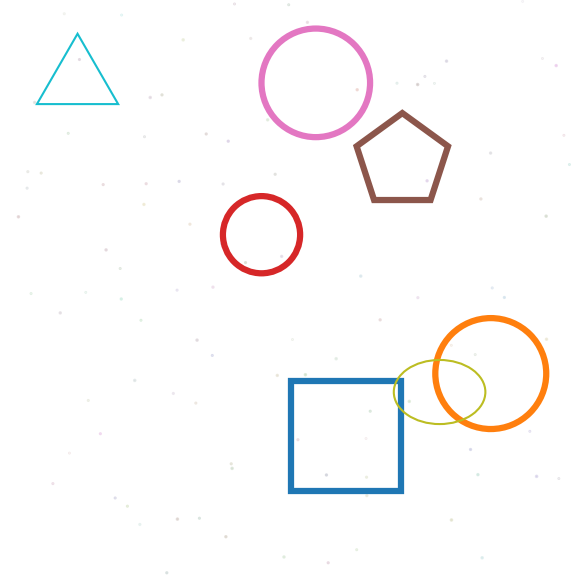[{"shape": "square", "thickness": 3, "radius": 0.47, "center": [0.599, 0.244]}, {"shape": "circle", "thickness": 3, "radius": 0.48, "center": [0.85, 0.352]}, {"shape": "circle", "thickness": 3, "radius": 0.33, "center": [0.453, 0.593]}, {"shape": "pentagon", "thickness": 3, "radius": 0.42, "center": [0.697, 0.72]}, {"shape": "circle", "thickness": 3, "radius": 0.47, "center": [0.547, 0.856]}, {"shape": "oval", "thickness": 1, "radius": 0.4, "center": [0.761, 0.32]}, {"shape": "triangle", "thickness": 1, "radius": 0.41, "center": [0.134, 0.859]}]